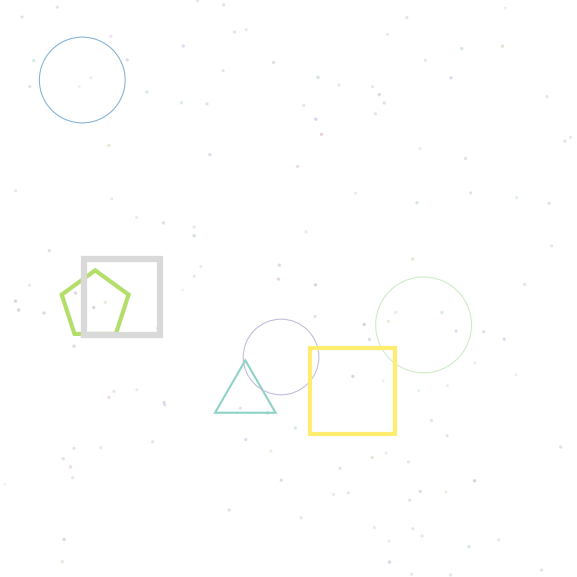[{"shape": "triangle", "thickness": 1, "radius": 0.3, "center": [0.425, 0.315]}, {"shape": "circle", "thickness": 0.5, "radius": 0.33, "center": [0.487, 0.381]}, {"shape": "circle", "thickness": 0.5, "radius": 0.37, "center": [0.142, 0.861]}, {"shape": "pentagon", "thickness": 2, "radius": 0.3, "center": [0.165, 0.47]}, {"shape": "square", "thickness": 3, "radius": 0.33, "center": [0.212, 0.485]}, {"shape": "circle", "thickness": 0.5, "radius": 0.41, "center": [0.733, 0.437]}, {"shape": "square", "thickness": 2, "radius": 0.37, "center": [0.611, 0.322]}]